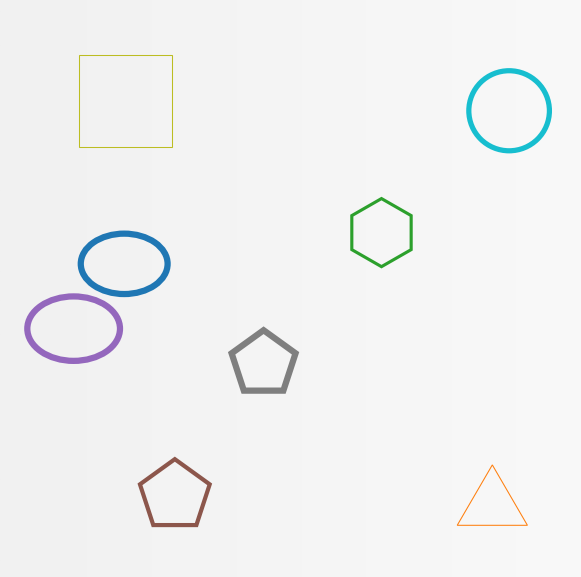[{"shape": "oval", "thickness": 3, "radius": 0.37, "center": [0.214, 0.542]}, {"shape": "triangle", "thickness": 0.5, "radius": 0.35, "center": [0.847, 0.124]}, {"shape": "hexagon", "thickness": 1.5, "radius": 0.29, "center": [0.656, 0.596]}, {"shape": "oval", "thickness": 3, "radius": 0.4, "center": [0.127, 0.43]}, {"shape": "pentagon", "thickness": 2, "radius": 0.32, "center": [0.301, 0.141]}, {"shape": "pentagon", "thickness": 3, "radius": 0.29, "center": [0.453, 0.369]}, {"shape": "square", "thickness": 0.5, "radius": 0.4, "center": [0.217, 0.824]}, {"shape": "circle", "thickness": 2.5, "radius": 0.35, "center": [0.876, 0.807]}]